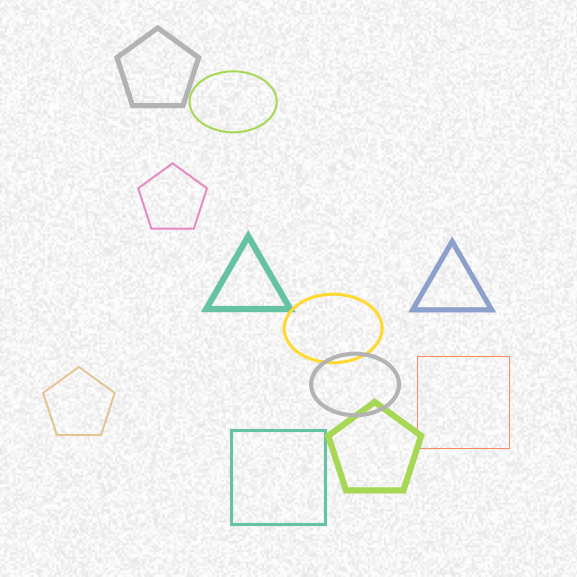[{"shape": "square", "thickness": 1.5, "radius": 0.41, "center": [0.481, 0.173]}, {"shape": "triangle", "thickness": 3, "radius": 0.42, "center": [0.43, 0.506]}, {"shape": "square", "thickness": 0.5, "radius": 0.4, "center": [0.802, 0.303]}, {"shape": "triangle", "thickness": 2.5, "radius": 0.39, "center": [0.783, 0.502]}, {"shape": "pentagon", "thickness": 1, "radius": 0.31, "center": [0.299, 0.654]}, {"shape": "oval", "thickness": 1, "radius": 0.38, "center": [0.404, 0.823]}, {"shape": "pentagon", "thickness": 3, "radius": 0.42, "center": [0.649, 0.218]}, {"shape": "oval", "thickness": 1.5, "radius": 0.42, "center": [0.577, 0.43]}, {"shape": "pentagon", "thickness": 1, "radius": 0.33, "center": [0.137, 0.299]}, {"shape": "oval", "thickness": 2, "radius": 0.38, "center": [0.615, 0.333]}, {"shape": "pentagon", "thickness": 2.5, "radius": 0.37, "center": [0.273, 0.876]}]